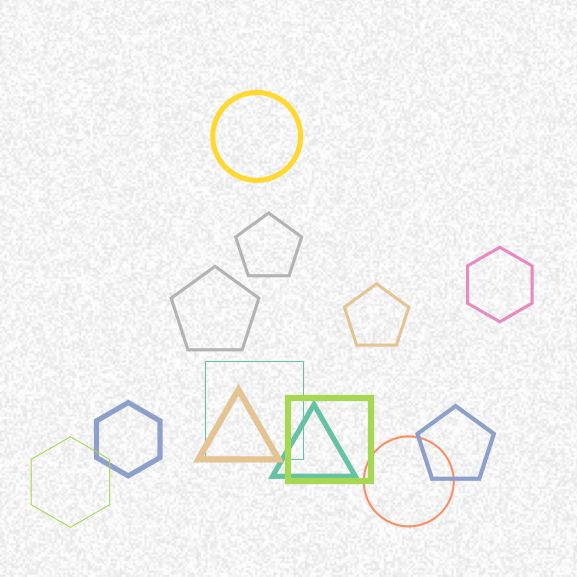[{"shape": "triangle", "thickness": 2.5, "radius": 0.41, "center": [0.544, 0.216]}, {"shape": "square", "thickness": 0.5, "radius": 0.42, "center": [0.44, 0.289]}, {"shape": "circle", "thickness": 1, "radius": 0.39, "center": [0.708, 0.166]}, {"shape": "hexagon", "thickness": 2.5, "radius": 0.32, "center": [0.222, 0.239]}, {"shape": "pentagon", "thickness": 2, "radius": 0.35, "center": [0.789, 0.226]}, {"shape": "hexagon", "thickness": 1.5, "radius": 0.32, "center": [0.865, 0.506]}, {"shape": "hexagon", "thickness": 0.5, "radius": 0.39, "center": [0.122, 0.164]}, {"shape": "square", "thickness": 3, "radius": 0.36, "center": [0.57, 0.238]}, {"shape": "circle", "thickness": 2.5, "radius": 0.38, "center": [0.444, 0.763]}, {"shape": "pentagon", "thickness": 1.5, "radius": 0.29, "center": [0.652, 0.449]}, {"shape": "triangle", "thickness": 3, "radius": 0.4, "center": [0.413, 0.244]}, {"shape": "pentagon", "thickness": 1.5, "radius": 0.4, "center": [0.372, 0.458]}, {"shape": "pentagon", "thickness": 1.5, "radius": 0.3, "center": [0.465, 0.57]}]